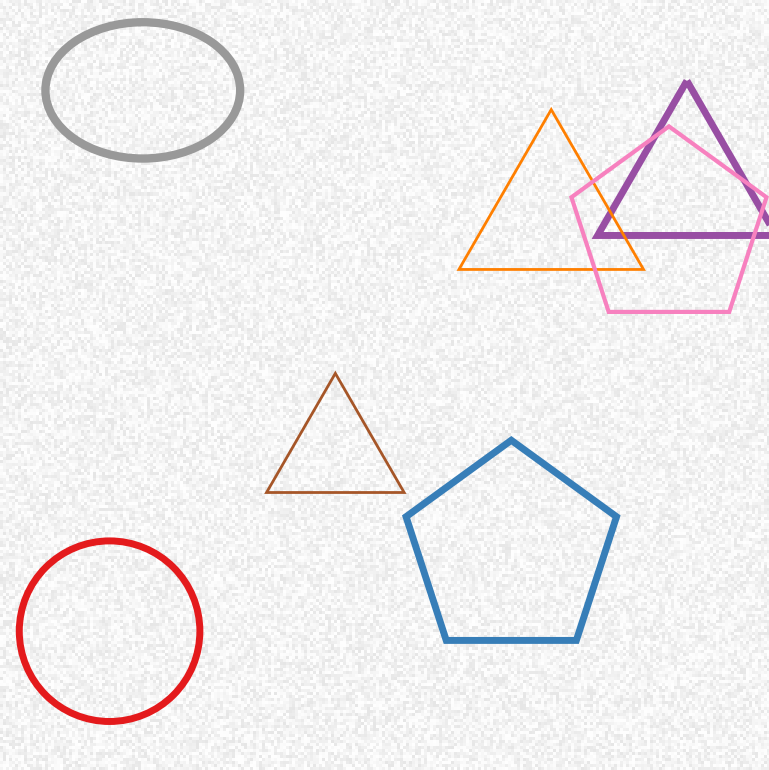[{"shape": "circle", "thickness": 2.5, "radius": 0.59, "center": [0.142, 0.18]}, {"shape": "pentagon", "thickness": 2.5, "radius": 0.72, "center": [0.664, 0.285]}, {"shape": "triangle", "thickness": 2.5, "radius": 0.67, "center": [0.892, 0.761]}, {"shape": "triangle", "thickness": 1, "radius": 0.69, "center": [0.716, 0.719]}, {"shape": "triangle", "thickness": 1, "radius": 0.52, "center": [0.436, 0.412]}, {"shape": "pentagon", "thickness": 1.5, "radius": 0.67, "center": [0.869, 0.703]}, {"shape": "oval", "thickness": 3, "radius": 0.63, "center": [0.185, 0.883]}]